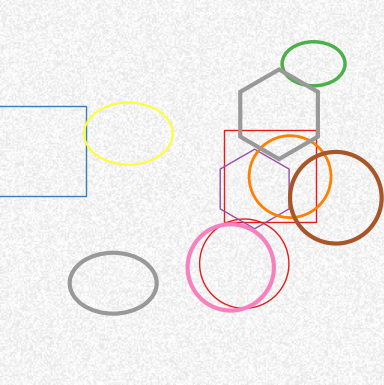[{"shape": "circle", "thickness": 1, "radius": 0.58, "center": [0.634, 0.315]}, {"shape": "square", "thickness": 1, "radius": 0.6, "center": [0.701, 0.544]}, {"shape": "square", "thickness": 1, "radius": 0.59, "center": [0.105, 0.608]}, {"shape": "oval", "thickness": 2.5, "radius": 0.41, "center": [0.814, 0.834]}, {"shape": "hexagon", "thickness": 1, "radius": 0.52, "center": [0.661, 0.509]}, {"shape": "circle", "thickness": 2, "radius": 0.53, "center": [0.753, 0.541]}, {"shape": "oval", "thickness": 1.5, "radius": 0.58, "center": [0.334, 0.653]}, {"shape": "circle", "thickness": 3, "radius": 0.59, "center": [0.872, 0.486]}, {"shape": "circle", "thickness": 3, "radius": 0.56, "center": [0.599, 0.305]}, {"shape": "oval", "thickness": 3, "radius": 0.56, "center": [0.294, 0.264]}, {"shape": "hexagon", "thickness": 3, "radius": 0.58, "center": [0.725, 0.703]}]